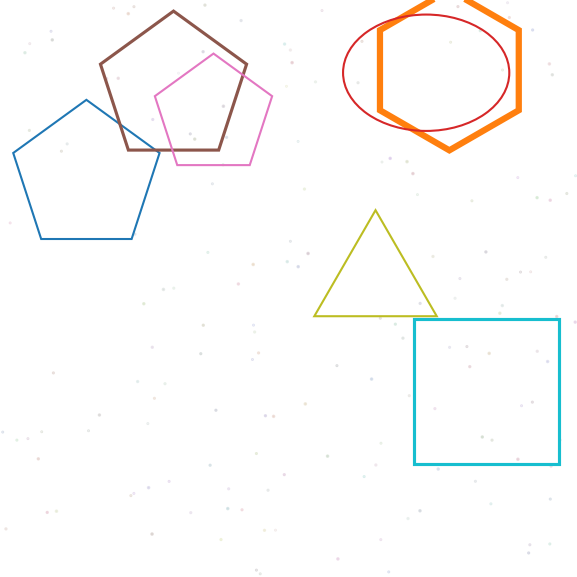[{"shape": "pentagon", "thickness": 1, "radius": 0.67, "center": [0.15, 0.693]}, {"shape": "hexagon", "thickness": 3, "radius": 0.69, "center": [0.778, 0.878]}, {"shape": "oval", "thickness": 1, "radius": 0.72, "center": [0.738, 0.873]}, {"shape": "pentagon", "thickness": 1.5, "radius": 0.67, "center": [0.3, 0.847]}, {"shape": "pentagon", "thickness": 1, "radius": 0.53, "center": [0.37, 0.8]}, {"shape": "triangle", "thickness": 1, "radius": 0.61, "center": [0.65, 0.513]}, {"shape": "square", "thickness": 1.5, "radius": 0.63, "center": [0.843, 0.322]}]